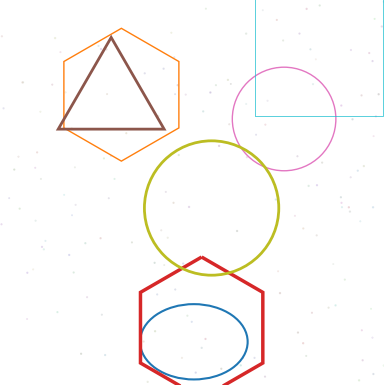[{"shape": "oval", "thickness": 1.5, "radius": 0.7, "center": [0.504, 0.112]}, {"shape": "hexagon", "thickness": 1, "radius": 0.86, "center": [0.315, 0.754]}, {"shape": "hexagon", "thickness": 2.5, "radius": 0.92, "center": [0.524, 0.149]}, {"shape": "triangle", "thickness": 2, "radius": 0.79, "center": [0.289, 0.744]}, {"shape": "circle", "thickness": 1, "radius": 0.67, "center": [0.738, 0.691]}, {"shape": "circle", "thickness": 2, "radius": 0.87, "center": [0.55, 0.46]}, {"shape": "square", "thickness": 0.5, "radius": 0.83, "center": [0.828, 0.865]}]